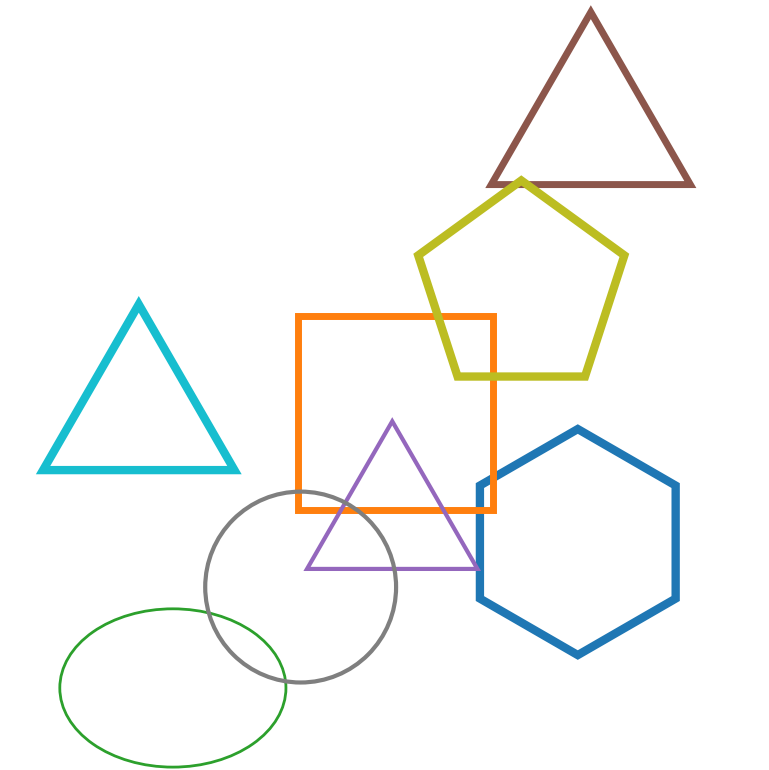[{"shape": "hexagon", "thickness": 3, "radius": 0.73, "center": [0.75, 0.296]}, {"shape": "square", "thickness": 2.5, "radius": 0.63, "center": [0.514, 0.464]}, {"shape": "oval", "thickness": 1, "radius": 0.73, "center": [0.225, 0.107]}, {"shape": "triangle", "thickness": 1.5, "radius": 0.64, "center": [0.509, 0.325]}, {"shape": "triangle", "thickness": 2.5, "radius": 0.75, "center": [0.767, 0.835]}, {"shape": "circle", "thickness": 1.5, "radius": 0.62, "center": [0.39, 0.238]}, {"shape": "pentagon", "thickness": 3, "radius": 0.7, "center": [0.677, 0.625]}, {"shape": "triangle", "thickness": 3, "radius": 0.72, "center": [0.18, 0.461]}]